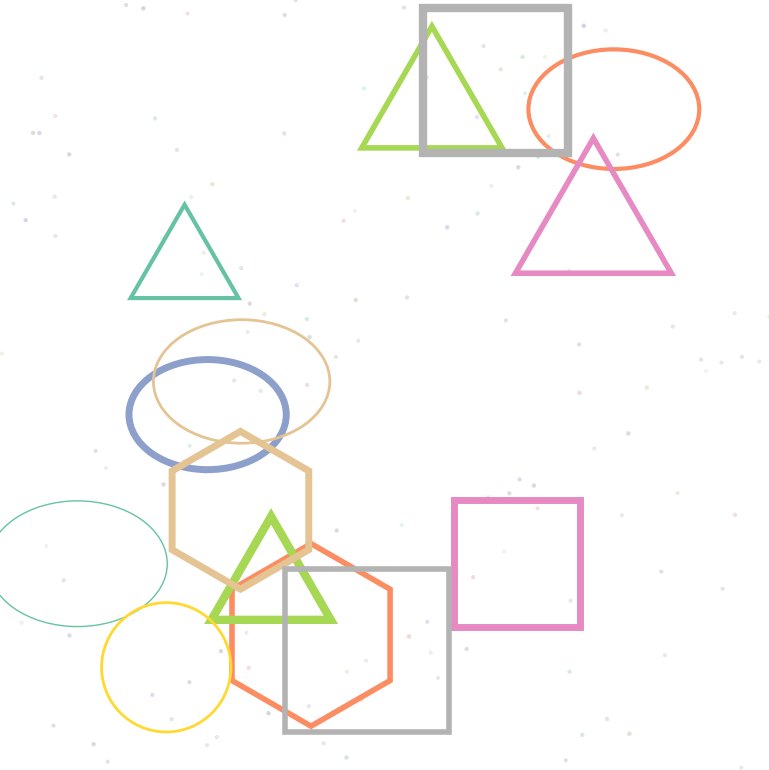[{"shape": "triangle", "thickness": 1.5, "radius": 0.4, "center": [0.24, 0.653]}, {"shape": "oval", "thickness": 0.5, "radius": 0.58, "center": [0.101, 0.268]}, {"shape": "hexagon", "thickness": 2, "radius": 0.59, "center": [0.404, 0.175]}, {"shape": "oval", "thickness": 1.5, "radius": 0.55, "center": [0.797, 0.858]}, {"shape": "oval", "thickness": 2.5, "radius": 0.51, "center": [0.27, 0.462]}, {"shape": "triangle", "thickness": 2, "radius": 0.58, "center": [0.771, 0.704]}, {"shape": "square", "thickness": 2.5, "radius": 0.41, "center": [0.672, 0.268]}, {"shape": "triangle", "thickness": 2, "radius": 0.53, "center": [0.561, 0.861]}, {"shape": "triangle", "thickness": 3, "radius": 0.45, "center": [0.352, 0.24]}, {"shape": "circle", "thickness": 1, "radius": 0.42, "center": [0.216, 0.133]}, {"shape": "hexagon", "thickness": 2.5, "radius": 0.51, "center": [0.312, 0.337]}, {"shape": "oval", "thickness": 1, "radius": 0.57, "center": [0.314, 0.505]}, {"shape": "square", "thickness": 2, "radius": 0.53, "center": [0.477, 0.155]}, {"shape": "square", "thickness": 3, "radius": 0.47, "center": [0.644, 0.895]}]